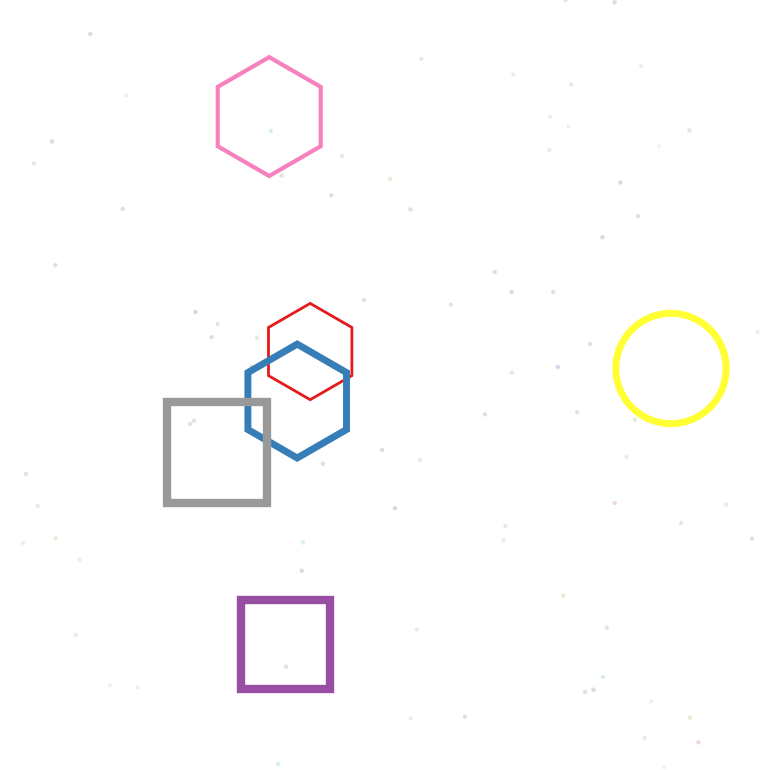[{"shape": "hexagon", "thickness": 1, "radius": 0.31, "center": [0.403, 0.543]}, {"shape": "hexagon", "thickness": 2.5, "radius": 0.37, "center": [0.386, 0.479]}, {"shape": "square", "thickness": 3, "radius": 0.29, "center": [0.371, 0.163]}, {"shape": "circle", "thickness": 2.5, "radius": 0.36, "center": [0.871, 0.521]}, {"shape": "hexagon", "thickness": 1.5, "radius": 0.39, "center": [0.35, 0.849]}, {"shape": "square", "thickness": 3, "radius": 0.32, "center": [0.282, 0.412]}]